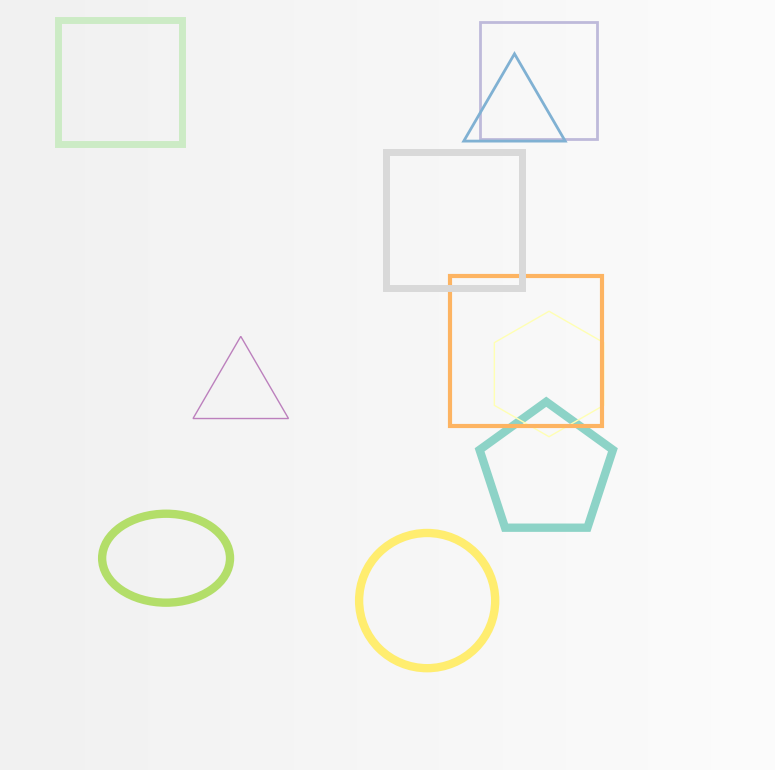[{"shape": "pentagon", "thickness": 3, "radius": 0.45, "center": [0.705, 0.388]}, {"shape": "hexagon", "thickness": 0.5, "radius": 0.41, "center": [0.708, 0.514]}, {"shape": "square", "thickness": 1, "radius": 0.38, "center": [0.695, 0.896]}, {"shape": "triangle", "thickness": 1, "radius": 0.38, "center": [0.664, 0.855]}, {"shape": "square", "thickness": 1.5, "radius": 0.49, "center": [0.679, 0.544]}, {"shape": "oval", "thickness": 3, "radius": 0.41, "center": [0.214, 0.275]}, {"shape": "square", "thickness": 2.5, "radius": 0.44, "center": [0.586, 0.714]}, {"shape": "triangle", "thickness": 0.5, "radius": 0.36, "center": [0.311, 0.492]}, {"shape": "square", "thickness": 2.5, "radius": 0.4, "center": [0.155, 0.894]}, {"shape": "circle", "thickness": 3, "radius": 0.44, "center": [0.551, 0.22]}]